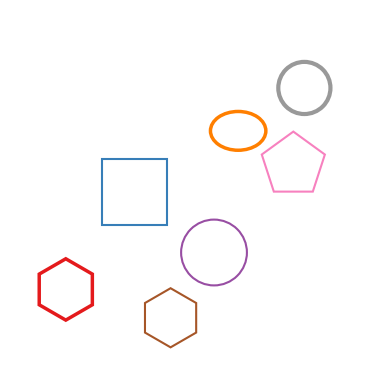[{"shape": "hexagon", "thickness": 2.5, "radius": 0.4, "center": [0.171, 0.248]}, {"shape": "square", "thickness": 1.5, "radius": 0.42, "center": [0.35, 0.501]}, {"shape": "circle", "thickness": 1.5, "radius": 0.43, "center": [0.556, 0.344]}, {"shape": "oval", "thickness": 2.5, "radius": 0.36, "center": [0.619, 0.66]}, {"shape": "hexagon", "thickness": 1.5, "radius": 0.38, "center": [0.443, 0.175]}, {"shape": "pentagon", "thickness": 1.5, "radius": 0.43, "center": [0.762, 0.572]}, {"shape": "circle", "thickness": 3, "radius": 0.34, "center": [0.791, 0.772]}]